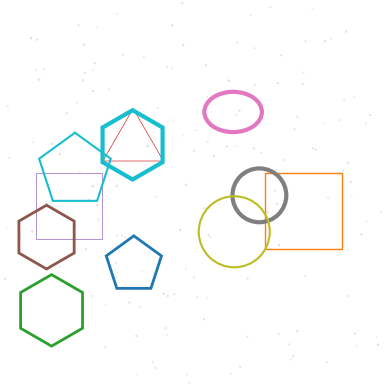[{"shape": "pentagon", "thickness": 2, "radius": 0.38, "center": [0.348, 0.312]}, {"shape": "square", "thickness": 1, "radius": 0.5, "center": [0.788, 0.452]}, {"shape": "hexagon", "thickness": 2, "radius": 0.46, "center": [0.134, 0.194]}, {"shape": "triangle", "thickness": 0.5, "radius": 0.45, "center": [0.346, 0.627]}, {"shape": "square", "thickness": 0.5, "radius": 0.43, "center": [0.18, 0.464]}, {"shape": "hexagon", "thickness": 2, "radius": 0.41, "center": [0.121, 0.384]}, {"shape": "oval", "thickness": 3, "radius": 0.37, "center": [0.605, 0.709]}, {"shape": "circle", "thickness": 3, "radius": 0.35, "center": [0.674, 0.493]}, {"shape": "circle", "thickness": 1.5, "radius": 0.46, "center": [0.608, 0.398]}, {"shape": "pentagon", "thickness": 1.5, "radius": 0.49, "center": [0.195, 0.557]}, {"shape": "hexagon", "thickness": 3, "radius": 0.45, "center": [0.344, 0.624]}]